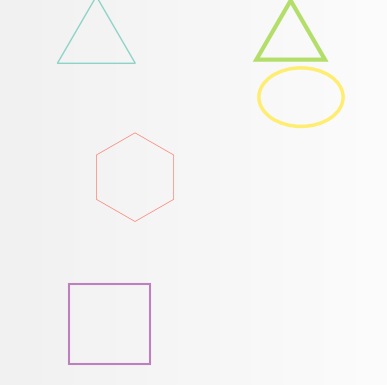[{"shape": "triangle", "thickness": 1, "radius": 0.58, "center": [0.249, 0.894]}, {"shape": "hexagon", "thickness": 0.5, "radius": 0.58, "center": [0.348, 0.54]}, {"shape": "triangle", "thickness": 3, "radius": 0.51, "center": [0.75, 0.896]}, {"shape": "square", "thickness": 1.5, "radius": 0.52, "center": [0.283, 0.159]}, {"shape": "oval", "thickness": 2.5, "radius": 0.54, "center": [0.777, 0.748]}]